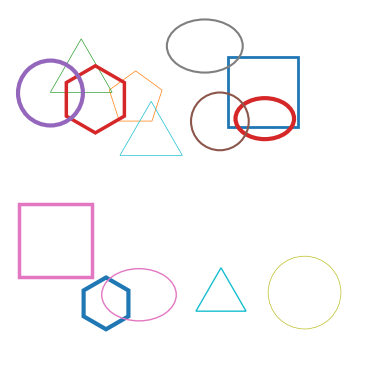[{"shape": "hexagon", "thickness": 3, "radius": 0.34, "center": [0.275, 0.212]}, {"shape": "square", "thickness": 2, "radius": 0.45, "center": [0.683, 0.761]}, {"shape": "pentagon", "thickness": 0.5, "radius": 0.36, "center": [0.352, 0.744]}, {"shape": "triangle", "thickness": 0.5, "radius": 0.46, "center": [0.211, 0.806]}, {"shape": "oval", "thickness": 3, "radius": 0.38, "center": [0.688, 0.692]}, {"shape": "hexagon", "thickness": 2.5, "radius": 0.44, "center": [0.248, 0.742]}, {"shape": "circle", "thickness": 3, "radius": 0.42, "center": [0.131, 0.758]}, {"shape": "circle", "thickness": 1.5, "radius": 0.37, "center": [0.571, 0.685]}, {"shape": "square", "thickness": 2.5, "radius": 0.47, "center": [0.144, 0.376]}, {"shape": "oval", "thickness": 1, "radius": 0.48, "center": [0.361, 0.234]}, {"shape": "oval", "thickness": 1.5, "radius": 0.49, "center": [0.532, 0.88]}, {"shape": "circle", "thickness": 0.5, "radius": 0.47, "center": [0.791, 0.24]}, {"shape": "triangle", "thickness": 0.5, "radius": 0.47, "center": [0.393, 0.643]}, {"shape": "triangle", "thickness": 1, "radius": 0.38, "center": [0.574, 0.229]}]